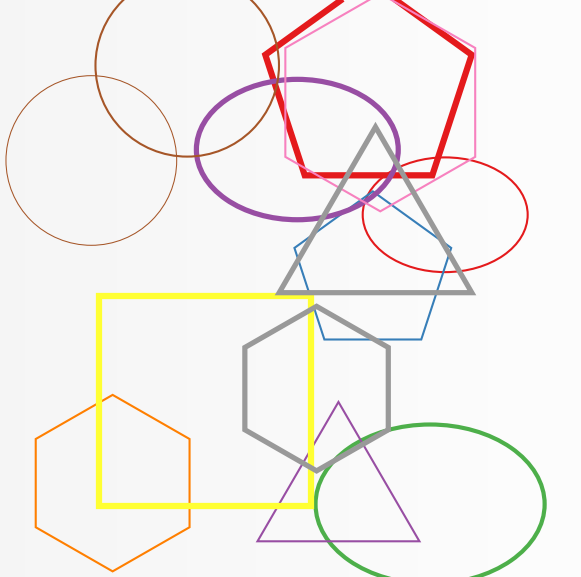[{"shape": "pentagon", "thickness": 3, "radius": 0.93, "center": [0.634, 0.847]}, {"shape": "oval", "thickness": 1, "radius": 0.71, "center": [0.766, 0.627]}, {"shape": "pentagon", "thickness": 1, "radius": 0.71, "center": [0.641, 0.526]}, {"shape": "oval", "thickness": 2, "radius": 0.99, "center": [0.74, 0.126]}, {"shape": "oval", "thickness": 2.5, "radius": 0.87, "center": [0.512, 0.74]}, {"shape": "triangle", "thickness": 1, "radius": 0.8, "center": [0.582, 0.142]}, {"shape": "hexagon", "thickness": 1, "radius": 0.76, "center": [0.194, 0.163]}, {"shape": "square", "thickness": 3, "radius": 0.91, "center": [0.353, 0.305]}, {"shape": "circle", "thickness": 0.5, "radius": 0.73, "center": [0.157, 0.721]}, {"shape": "circle", "thickness": 1, "radius": 0.79, "center": [0.322, 0.886]}, {"shape": "hexagon", "thickness": 1, "radius": 0.94, "center": [0.654, 0.822]}, {"shape": "hexagon", "thickness": 2.5, "radius": 0.71, "center": [0.545, 0.326]}, {"shape": "triangle", "thickness": 2.5, "radius": 0.96, "center": [0.646, 0.588]}]